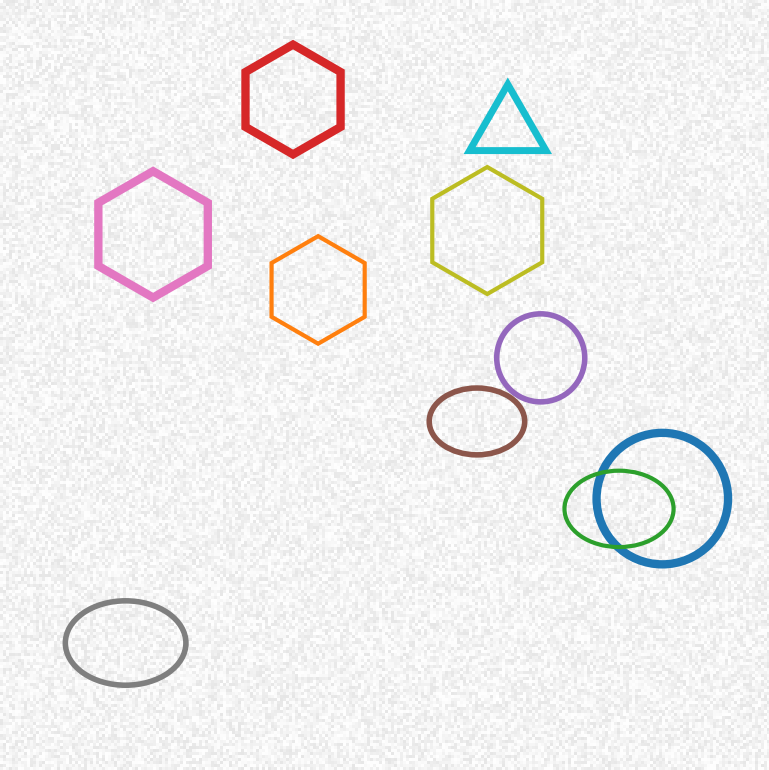[{"shape": "circle", "thickness": 3, "radius": 0.43, "center": [0.86, 0.352]}, {"shape": "hexagon", "thickness": 1.5, "radius": 0.35, "center": [0.413, 0.623]}, {"shape": "oval", "thickness": 1.5, "radius": 0.35, "center": [0.804, 0.339]}, {"shape": "hexagon", "thickness": 3, "radius": 0.36, "center": [0.381, 0.871]}, {"shape": "circle", "thickness": 2, "radius": 0.29, "center": [0.702, 0.535]}, {"shape": "oval", "thickness": 2, "radius": 0.31, "center": [0.619, 0.453]}, {"shape": "hexagon", "thickness": 3, "radius": 0.41, "center": [0.199, 0.696]}, {"shape": "oval", "thickness": 2, "radius": 0.39, "center": [0.163, 0.165]}, {"shape": "hexagon", "thickness": 1.5, "radius": 0.41, "center": [0.633, 0.701]}, {"shape": "triangle", "thickness": 2.5, "radius": 0.29, "center": [0.659, 0.833]}]